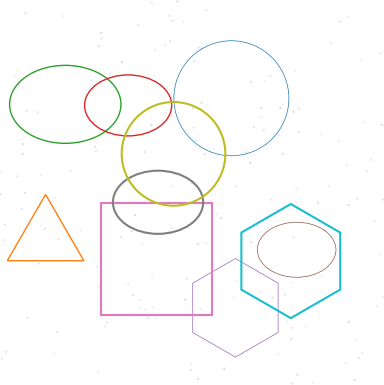[{"shape": "circle", "thickness": 0.5, "radius": 0.75, "center": [0.601, 0.745]}, {"shape": "triangle", "thickness": 1, "radius": 0.57, "center": [0.118, 0.38]}, {"shape": "oval", "thickness": 1, "radius": 0.72, "center": [0.17, 0.729]}, {"shape": "oval", "thickness": 1, "radius": 0.57, "center": [0.333, 0.726]}, {"shape": "hexagon", "thickness": 0.5, "radius": 0.64, "center": [0.611, 0.2]}, {"shape": "oval", "thickness": 0.5, "radius": 0.51, "center": [0.771, 0.351]}, {"shape": "square", "thickness": 1.5, "radius": 0.72, "center": [0.406, 0.327]}, {"shape": "oval", "thickness": 1.5, "radius": 0.59, "center": [0.411, 0.475]}, {"shape": "circle", "thickness": 1.5, "radius": 0.67, "center": [0.451, 0.6]}, {"shape": "hexagon", "thickness": 1.5, "radius": 0.74, "center": [0.755, 0.322]}]